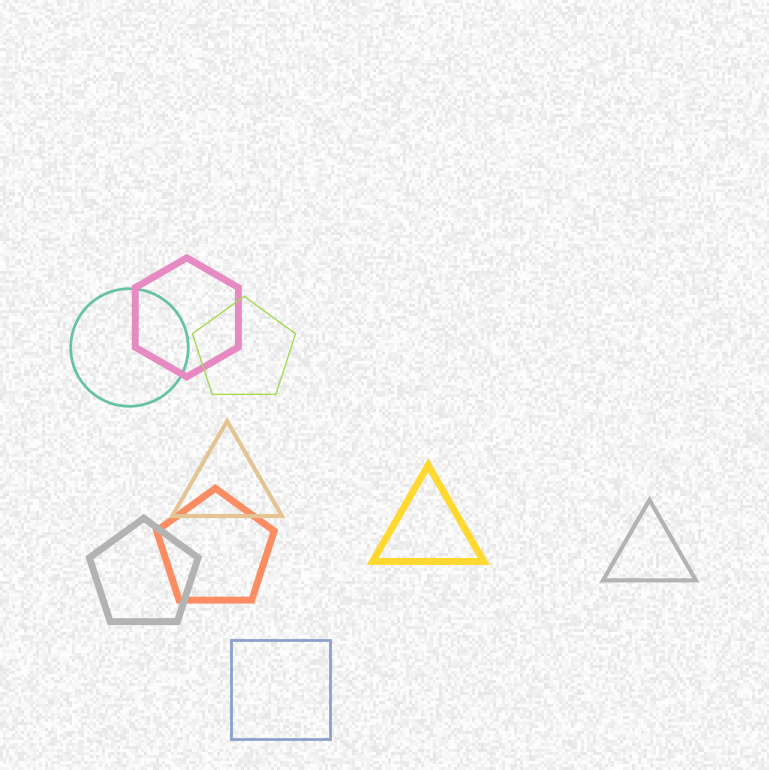[{"shape": "circle", "thickness": 1, "radius": 0.38, "center": [0.168, 0.549]}, {"shape": "pentagon", "thickness": 2.5, "radius": 0.4, "center": [0.28, 0.286]}, {"shape": "square", "thickness": 1, "radius": 0.32, "center": [0.364, 0.105]}, {"shape": "hexagon", "thickness": 2.5, "radius": 0.39, "center": [0.243, 0.588]}, {"shape": "pentagon", "thickness": 0.5, "radius": 0.35, "center": [0.317, 0.545]}, {"shape": "triangle", "thickness": 2.5, "radius": 0.42, "center": [0.556, 0.313]}, {"shape": "triangle", "thickness": 1.5, "radius": 0.41, "center": [0.295, 0.371]}, {"shape": "pentagon", "thickness": 2.5, "radius": 0.37, "center": [0.187, 0.253]}, {"shape": "triangle", "thickness": 1.5, "radius": 0.35, "center": [0.843, 0.281]}]